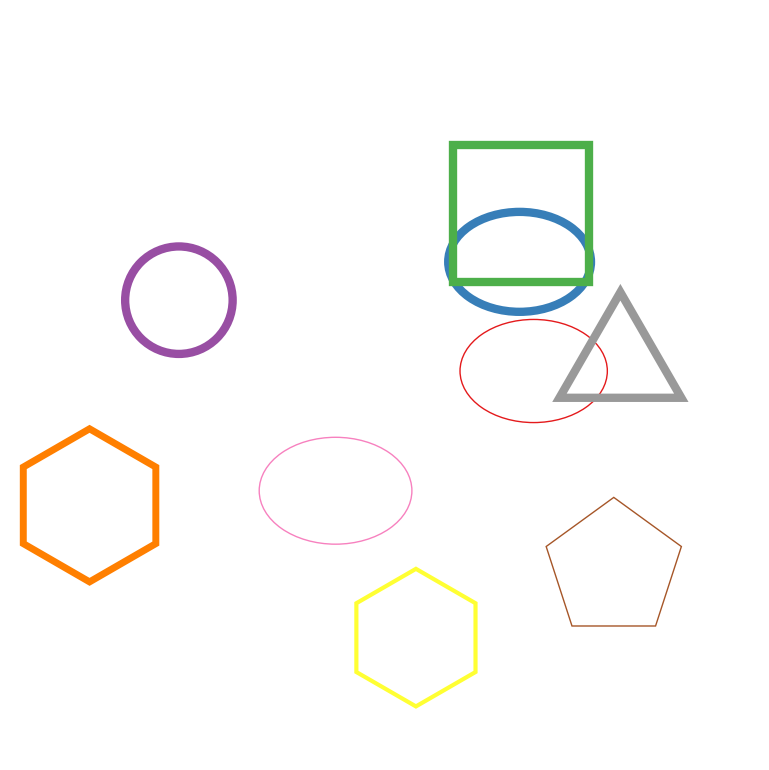[{"shape": "oval", "thickness": 0.5, "radius": 0.48, "center": [0.693, 0.518]}, {"shape": "oval", "thickness": 3, "radius": 0.46, "center": [0.675, 0.66]}, {"shape": "square", "thickness": 3, "radius": 0.44, "center": [0.676, 0.723]}, {"shape": "circle", "thickness": 3, "radius": 0.35, "center": [0.232, 0.61]}, {"shape": "hexagon", "thickness": 2.5, "radius": 0.5, "center": [0.116, 0.344]}, {"shape": "hexagon", "thickness": 1.5, "radius": 0.45, "center": [0.54, 0.172]}, {"shape": "pentagon", "thickness": 0.5, "radius": 0.46, "center": [0.797, 0.262]}, {"shape": "oval", "thickness": 0.5, "radius": 0.5, "center": [0.436, 0.363]}, {"shape": "triangle", "thickness": 3, "radius": 0.46, "center": [0.806, 0.529]}]